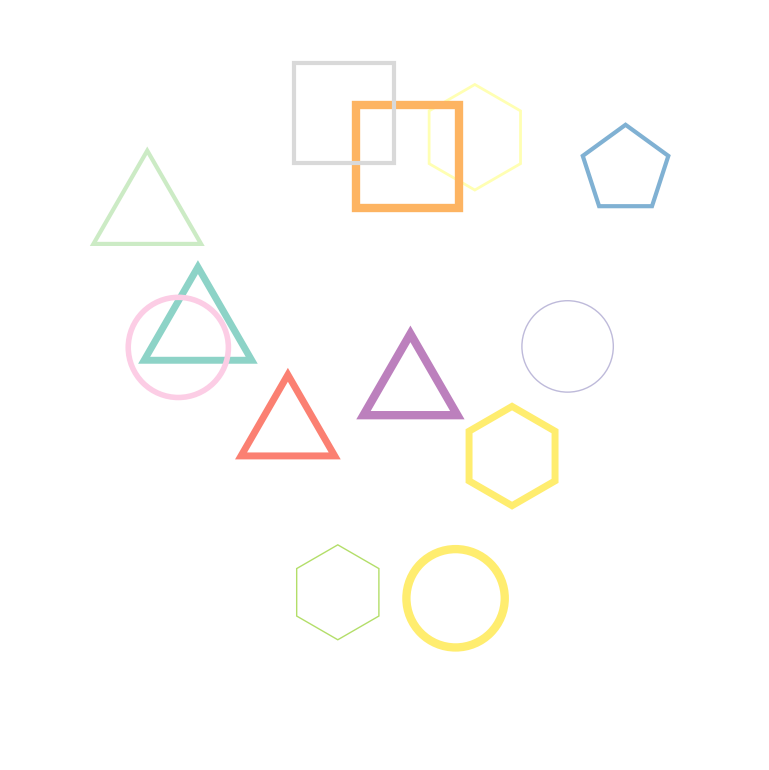[{"shape": "triangle", "thickness": 2.5, "radius": 0.4, "center": [0.257, 0.572]}, {"shape": "hexagon", "thickness": 1, "radius": 0.34, "center": [0.617, 0.822]}, {"shape": "circle", "thickness": 0.5, "radius": 0.3, "center": [0.737, 0.55]}, {"shape": "triangle", "thickness": 2.5, "radius": 0.35, "center": [0.374, 0.443]}, {"shape": "pentagon", "thickness": 1.5, "radius": 0.29, "center": [0.812, 0.779]}, {"shape": "square", "thickness": 3, "radius": 0.33, "center": [0.53, 0.797]}, {"shape": "hexagon", "thickness": 0.5, "radius": 0.31, "center": [0.439, 0.231]}, {"shape": "circle", "thickness": 2, "radius": 0.33, "center": [0.232, 0.549]}, {"shape": "square", "thickness": 1.5, "radius": 0.32, "center": [0.446, 0.854]}, {"shape": "triangle", "thickness": 3, "radius": 0.35, "center": [0.533, 0.496]}, {"shape": "triangle", "thickness": 1.5, "radius": 0.4, "center": [0.191, 0.724]}, {"shape": "hexagon", "thickness": 2.5, "radius": 0.32, "center": [0.665, 0.408]}, {"shape": "circle", "thickness": 3, "radius": 0.32, "center": [0.592, 0.223]}]